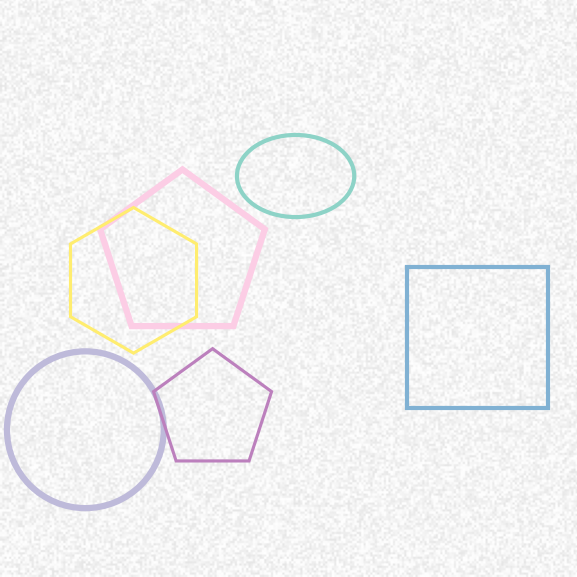[{"shape": "oval", "thickness": 2, "radius": 0.51, "center": [0.512, 0.694]}, {"shape": "circle", "thickness": 3, "radius": 0.68, "center": [0.148, 0.255]}, {"shape": "square", "thickness": 2, "radius": 0.61, "center": [0.827, 0.415]}, {"shape": "pentagon", "thickness": 3, "radius": 0.75, "center": [0.316, 0.556]}, {"shape": "pentagon", "thickness": 1.5, "radius": 0.54, "center": [0.368, 0.288]}, {"shape": "hexagon", "thickness": 1.5, "radius": 0.63, "center": [0.231, 0.514]}]